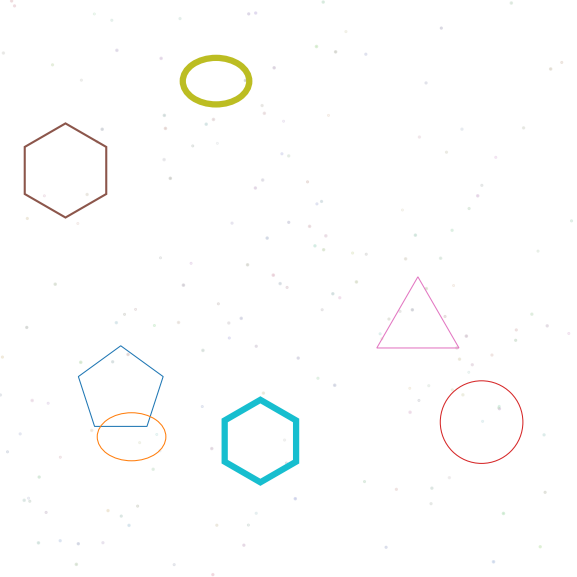[{"shape": "pentagon", "thickness": 0.5, "radius": 0.39, "center": [0.209, 0.323]}, {"shape": "oval", "thickness": 0.5, "radius": 0.3, "center": [0.228, 0.243]}, {"shape": "circle", "thickness": 0.5, "radius": 0.36, "center": [0.834, 0.268]}, {"shape": "hexagon", "thickness": 1, "radius": 0.41, "center": [0.113, 0.704]}, {"shape": "triangle", "thickness": 0.5, "radius": 0.41, "center": [0.724, 0.438]}, {"shape": "oval", "thickness": 3, "radius": 0.29, "center": [0.374, 0.859]}, {"shape": "hexagon", "thickness": 3, "radius": 0.36, "center": [0.451, 0.235]}]